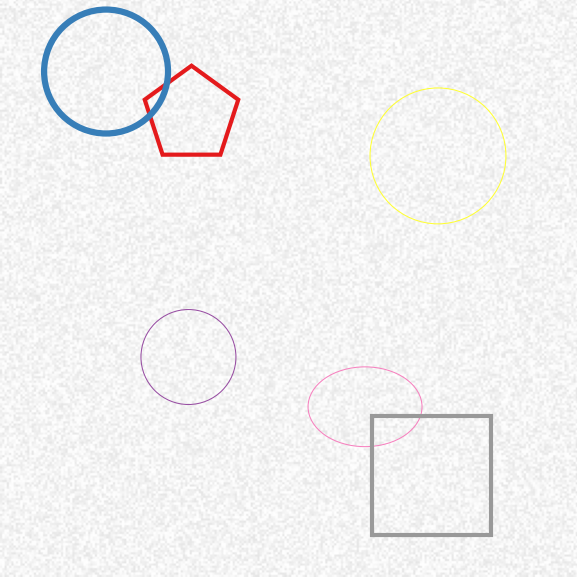[{"shape": "pentagon", "thickness": 2, "radius": 0.43, "center": [0.332, 0.8]}, {"shape": "circle", "thickness": 3, "radius": 0.54, "center": [0.184, 0.875]}, {"shape": "circle", "thickness": 0.5, "radius": 0.41, "center": [0.326, 0.381]}, {"shape": "circle", "thickness": 0.5, "radius": 0.59, "center": [0.758, 0.729]}, {"shape": "oval", "thickness": 0.5, "radius": 0.49, "center": [0.632, 0.295]}, {"shape": "square", "thickness": 2, "radius": 0.51, "center": [0.747, 0.176]}]